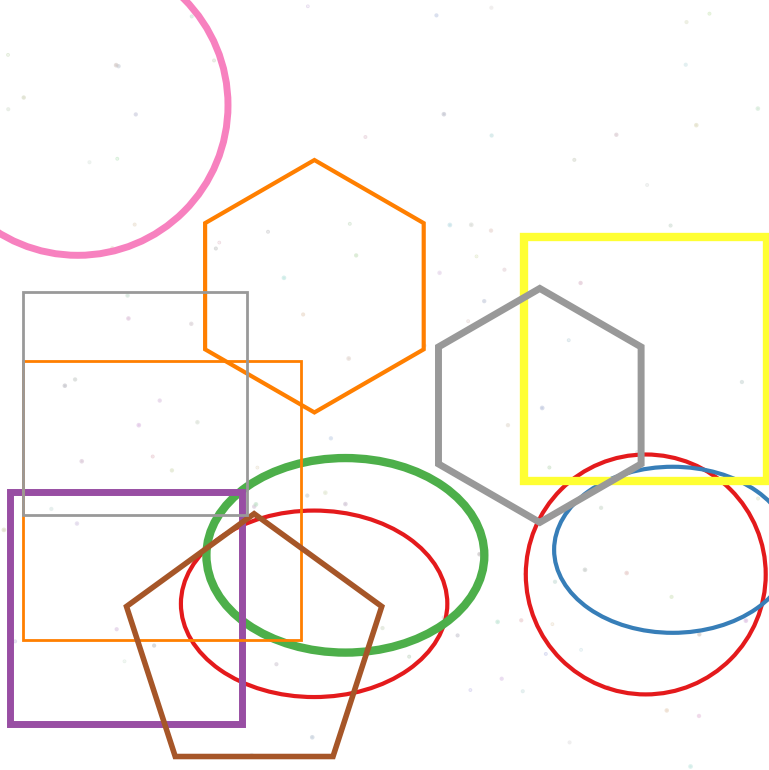[{"shape": "oval", "thickness": 1.5, "radius": 0.86, "center": [0.408, 0.216]}, {"shape": "circle", "thickness": 1.5, "radius": 0.78, "center": [0.839, 0.254]}, {"shape": "oval", "thickness": 1.5, "radius": 0.77, "center": [0.874, 0.286]}, {"shape": "oval", "thickness": 3, "radius": 0.9, "center": [0.449, 0.279]}, {"shape": "square", "thickness": 2.5, "radius": 0.75, "center": [0.164, 0.21]}, {"shape": "square", "thickness": 1, "radius": 0.9, "center": [0.21, 0.35]}, {"shape": "hexagon", "thickness": 1.5, "radius": 0.82, "center": [0.408, 0.628]}, {"shape": "square", "thickness": 3, "radius": 0.79, "center": [0.838, 0.534]}, {"shape": "pentagon", "thickness": 2, "radius": 0.87, "center": [0.33, 0.159]}, {"shape": "circle", "thickness": 2.5, "radius": 0.98, "center": [0.101, 0.863]}, {"shape": "hexagon", "thickness": 2.5, "radius": 0.76, "center": [0.701, 0.473]}, {"shape": "square", "thickness": 1, "radius": 0.73, "center": [0.175, 0.476]}]